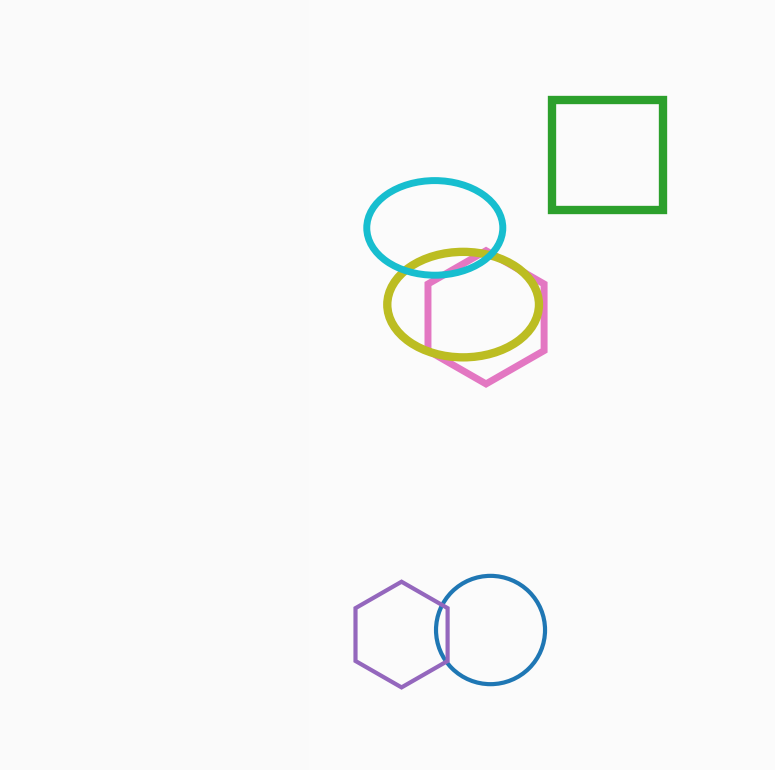[{"shape": "circle", "thickness": 1.5, "radius": 0.35, "center": [0.633, 0.182]}, {"shape": "square", "thickness": 3, "radius": 0.36, "center": [0.784, 0.799]}, {"shape": "hexagon", "thickness": 1.5, "radius": 0.34, "center": [0.518, 0.176]}, {"shape": "hexagon", "thickness": 2.5, "radius": 0.43, "center": [0.627, 0.588]}, {"shape": "oval", "thickness": 3, "radius": 0.49, "center": [0.598, 0.604]}, {"shape": "oval", "thickness": 2.5, "radius": 0.44, "center": [0.561, 0.704]}]